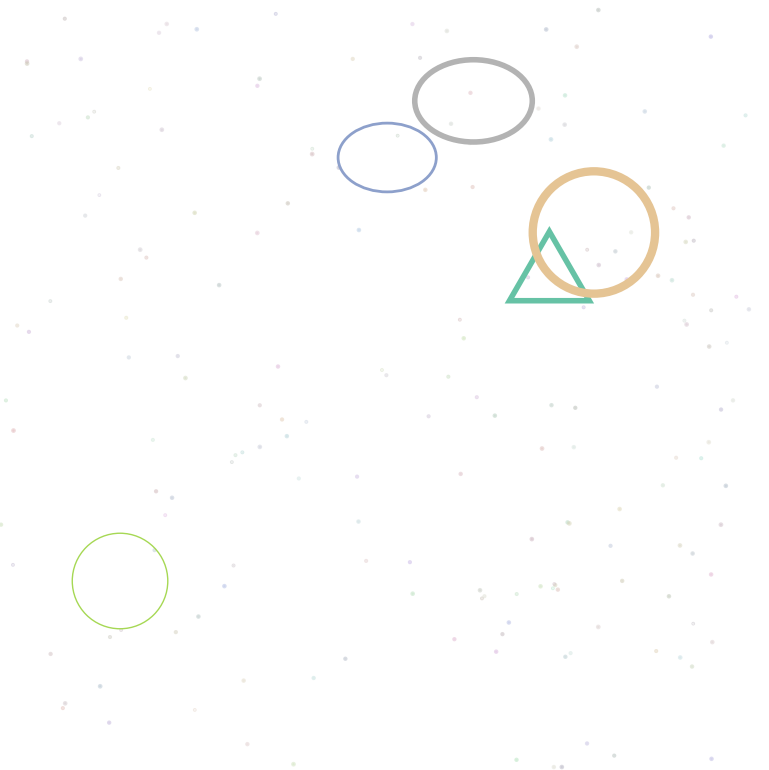[{"shape": "triangle", "thickness": 2, "radius": 0.3, "center": [0.713, 0.639]}, {"shape": "oval", "thickness": 1, "radius": 0.32, "center": [0.503, 0.795]}, {"shape": "circle", "thickness": 0.5, "radius": 0.31, "center": [0.156, 0.245]}, {"shape": "circle", "thickness": 3, "radius": 0.4, "center": [0.771, 0.698]}, {"shape": "oval", "thickness": 2, "radius": 0.38, "center": [0.615, 0.869]}]